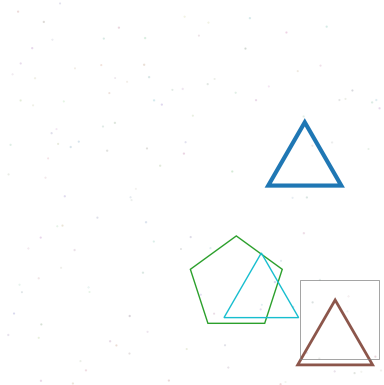[{"shape": "triangle", "thickness": 3, "radius": 0.55, "center": [0.792, 0.573]}, {"shape": "pentagon", "thickness": 1, "radius": 0.63, "center": [0.614, 0.262]}, {"shape": "triangle", "thickness": 2, "radius": 0.56, "center": [0.871, 0.108]}, {"shape": "square", "thickness": 0.5, "radius": 0.51, "center": [0.882, 0.169]}, {"shape": "triangle", "thickness": 1, "radius": 0.56, "center": [0.679, 0.231]}]